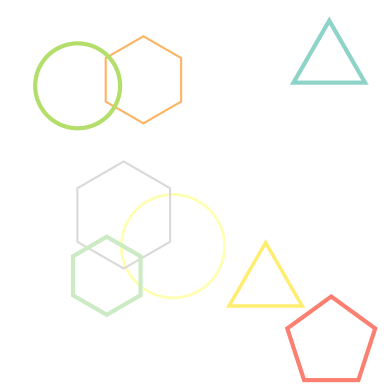[{"shape": "triangle", "thickness": 3, "radius": 0.54, "center": [0.855, 0.839]}, {"shape": "circle", "thickness": 2, "radius": 0.67, "center": [0.449, 0.361]}, {"shape": "pentagon", "thickness": 3, "radius": 0.6, "center": [0.86, 0.11]}, {"shape": "hexagon", "thickness": 1.5, "radius": 0.57, "center": [0.373, 0.793]}, {"shape": "circle", "thickness": 3, "radius": 0.55, "center": [0.202, 0.777]}, {"shape": "hexagon", "thickness": 1.5, "radius": 0.7, "center": [0.321, 0.442]}, {"shape": "hexagon", "thickness": 3, "radius": 0.51, "center": [0.277, 0.284]}, {"shape": "triangle", "thickness": 2.5, "radius": 0.55, "center": [0.69, 0.26]}]